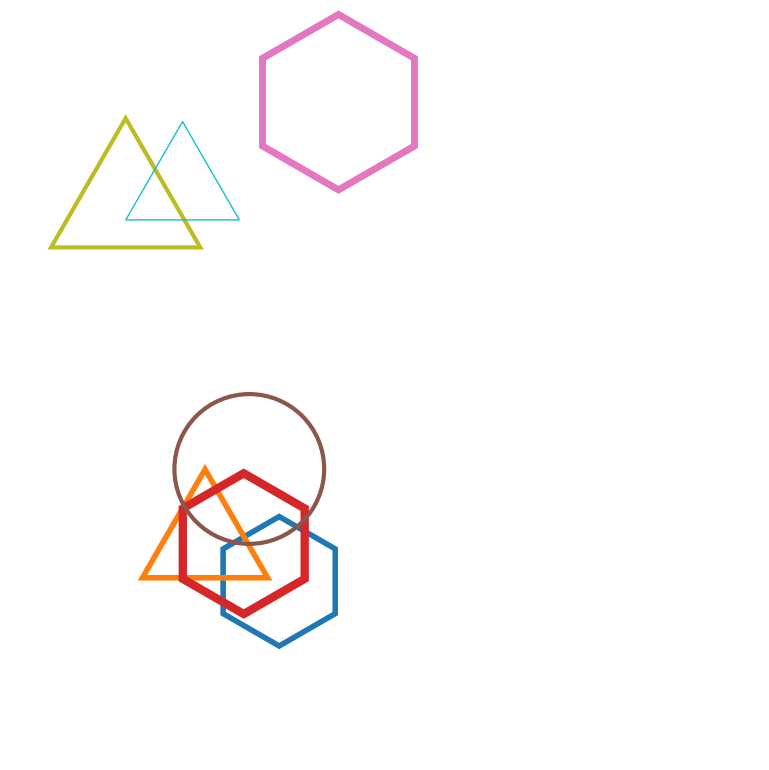[{"shape": "hexagon", "thickness": 2, "radius": 0.42, "center": [0.363, 0.245]}, {"shape": "triangle", "thickness": 2, "radius": 0.47, "center": [0.266, 0.297]}, {"shape": "hexagon", "thickness": 3, "radius": 0.46, "center": [0.317, 0.294]}, {"shape": "circle", "thickness": 1.5, "radius": 0.49, "center": [0.324, 0.391]}, {"shape": "hexagon", "thickness": 2.5, "radius": 0.57, "center": [0.44, 0.867]}, {"shape": "triangle", "thickness": 1.5, "radius": 0.56, "center": [0.163, 0.735]}, {"shape": "triangle", "thickness": 0.5, "radius": 0.43, "center": [0.237, 0.757]}]